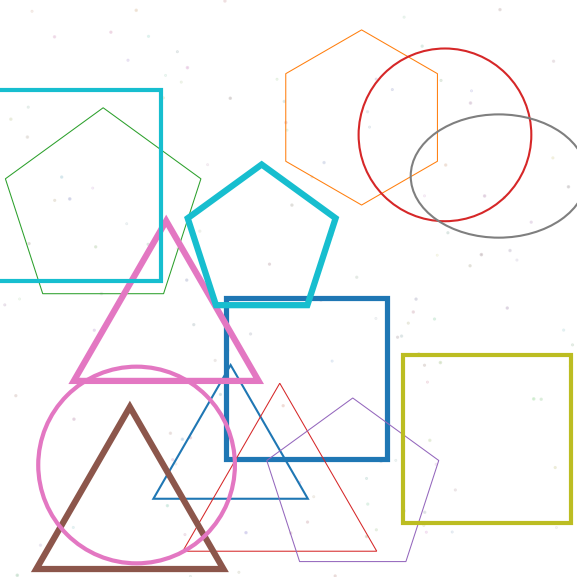[{"shape": "square", "thickness": 2.5, "radius": 0.7, "center": [0.53, 0.343]}, {"shape": "triangle", "thickness": 1, "radius": 0.77, "center": [0.399, 0.213]}, {"shape": "hexagon", "thickness": 0.5, "radius": 0.76, "center": [0.626, 0.796]}, {"shape": "pentagon", "thickness": 0.5, "radius": 0.89, "center": [0.179, 0.635]}, {"shape": "circle", "thickness": 1, "radius": 0.75, "center": [0.77, 0.766]}, {"shape": "triangle", "thickness": 0.5, "radius": 0.97, "center": [0.484, 0.142]}, {"shape": "pentagon", "thickness": 0.5, "radius": 0.78, "center": [0.611, 0.153]}, {"shape": "triangle", "thickness": 3, "radius": 0.94, "center": [0.225, 0.107]}, {"shape": "triangle", "thickness": 3, "radius": 0.92, "center": [0.288, 0.432]}, {"shape": "circle", "thickness": 2, "radius": 0.85, "center": [0.236, 0.194]}, {"shape": "oval", "thickness": 1, "radius": 0.76, "center": [0.864, 0.694]}, {"shape": "square", "thickness": 2, "radius": 0.73, "center": [0.843, 0.24]}, {"shape": "pentagon", "thickness": 3, "radius": 0.67, "center": [0.453, 0.58]}, {"shape": "square", "thickness": 2, "radius": 0.83, "center": [0.114, 0.678]}]